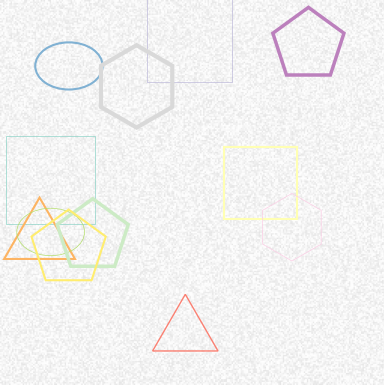[{"shape": "square", "thickness": 0.5, "radius": 0.58, "center": [0.131, 0.532]}, {"shape": "square", "thickness": 1.5, "radius": 0.47, "center": [0.677, 0.526]}, {"shape": "square", "thickness": 0.5, "radius": 0.55, "center": [0.493, 0.897]}, {"shape": "triangle", "thickness": 1, "radius": 0.49, "center": [0.481, 0.137]}, {"shape": "oval", "thickness": 1.5, "radius": 0.44, "center": [0.179, 0.829]}, {"shape": "triangle", "thickness": 1.5, "radius": 0.53, "center": [0.103, 0.381]}, {"shape": "oval", "thickness": 0.5, "radius": 0.44, "center": [0.132, 0.397]}, {"shape": "hexagon", "thickness": 0.5, "radius": 0.44, "center": [0.758, 0.41]}, {"shape": "hexagon", "thickness": 3, "radius": 0.53, "center": [0.355, 0.776]}, {"shape": "pentagon", "thickness": 2.5, "radius": 0.49, "center": [0.801, 0.884]}, {"shape": "pentagon", "thickness": 2.5, "radius": 0.49, "center": [0.241, 0.387]}, {"shape": "pentagon", "thickness": 1.5, "radius": 0.51, "center": [0.178, 0.354]}]